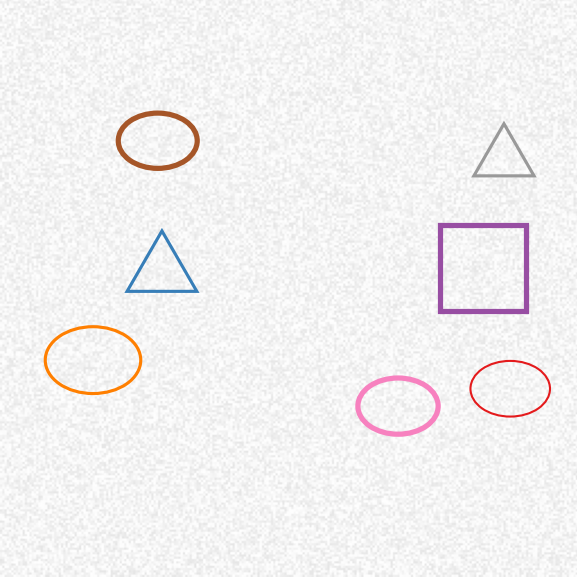[{"shape": "oval", "thickness": 1, "radius": 0.34, "center": [0.884, 0.326]}, {"shape": "triangle", "thickness": 1.5, "radius": 0.35, "center": [0.28, 0.529]}, {"shape": "square", "thickness": 2.5, "radius": 0.37, "center": [0.836, 0.534]}, {"shape": "oval", "thickness": 1.5, "radius": 0.41, "center": [0.161, 0.376]}, {"shape": "oval", "thickness": 2.5, "radius": 0.34, "center": [0.273, 0.755]}, {"shape": "oval", "thickness": 2.5, "radius": 0.35, "center": [0.689, 0.296]}, {"shape": "triangle", "thickness": 1.5, "radius": 0.3, "center": [0.873, 0.725]}]